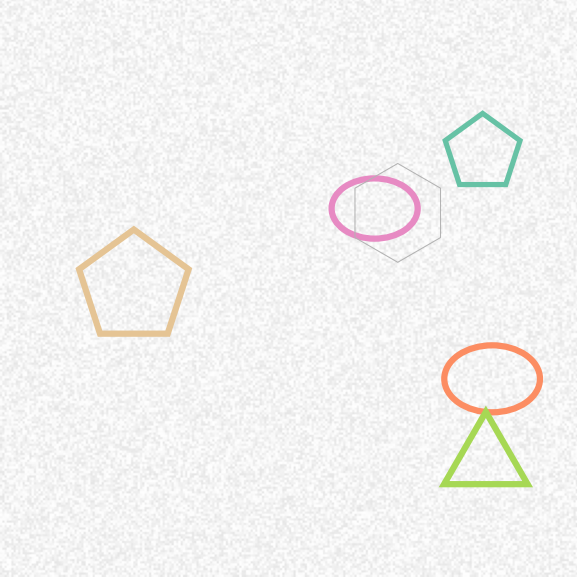[{"shape": "pentagon", "thickness": 2.5, "radius": 0.34, "center": [0.836, 0.735]}, {"shape": "oval", "thickness": 3, "radius": 0.41, "center": [0.852, 0.343]}, {"shape": "oval", "thickness": 3, "radius": 0.37, "center": [0.649, 0.638]}, {"shape": "triangle", "thickness": 3, "radius": 0.42, "center": [0.841, 0.202]}, {"shape": "pentagon", "thickness": 3, "radius": 0.5, "center": [0.232, 0.502]}, {"shape": "hexagon", "thickness": 0.5, "radius": 0.43, "center": [0.689, 0.631]}]